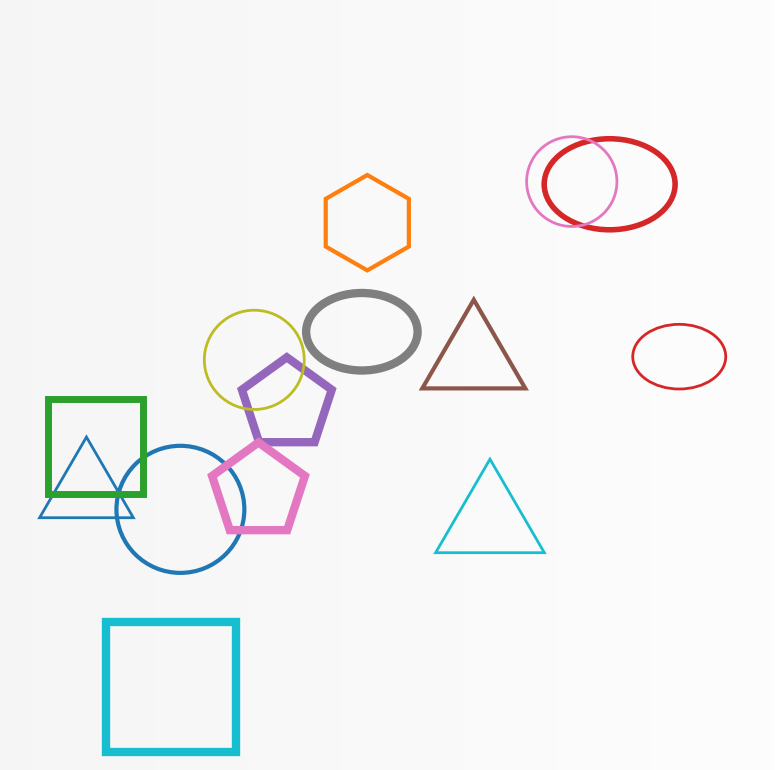[{"shape": "circle", "thickness": 1.5, "radius": 0.41, "center": [0.233, 0.339]}, {"shape": "triangle", "thickness": 1, "radius": 0.35, "center": [0.112, 0.363]}, {"shape": "hexagon", "thickness": 1.5, "radius": 0.31, "center": [0.474, 0.711]}, {"shape": "square", "thickness": 2.5, "radius": 0.31, "center": [0.123, 0.42]}, {"shape": "oval", "thickness": 1, "radius": 0.3, "center": [0.876, 0.537]}, {"shape": "oval", "thickness": 2, "radius": 0.42, "center": [0.787, 0.761]}, {"shape": "pentagon", "thickness": 3, "radius": 0.3, "center": [0.37, 0.475]}, {"shape": "triangle", "thickness": 1.5, "radius": 0.38, "center": [0.611, 0.534]}, {"shape": "circle", "thickness": 1, "radius": 0.29, "center": [0.738, 0.764]}, {"shape": "pentagon", "thickness": 3, "radius": 0.31, "center": [0.334, 0.362]}, {"shape": "oval", "thickness": 3, "radius": 0.36, "center": [0.467, 0.569]}, {"shape": "circle", "thickness": 1, "radius": 0.32, "center": [0.328, 0.533]}, {"shape": "square", "thickness": 3, "radius": 0.42, "center": [0.22, 0.108]}, {"shape": "triangle", "thickness": 1, "radius": 0.4, "center": [0.632, 0.323]}]